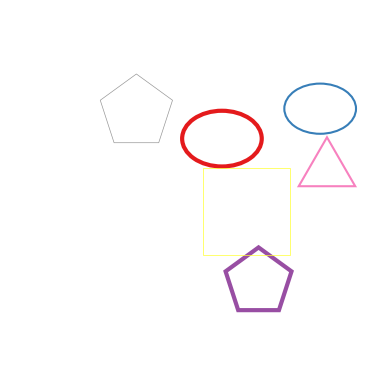[{"shape": "oval", "thickness": 3, "radius": 0.52, "center": [0.576, 0.64]}, {"shape": "oval", "thickness": 1.5, "radius": 0.47, "center": [0.832, 0.718]}, {"shape": "pentagon", "thickness": 3, "radius": 0.45, "center": [0.672, 0.267]}, {"shape": "square", "thickness": 0.5, "radius": 0.56, "center": [0.64, 0.451]}, {"shape": "triangle", "thickness": 1.5, "radius": 0.42, "center": [0.849, 0.559]}, {"shape": "pentagon", "thickness": 0.5, "radius": 0.49, "center": [0.354, 0.709]}]